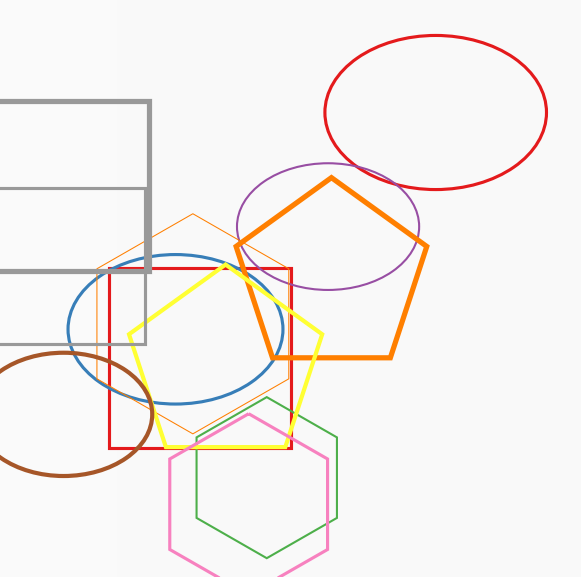[{"shape": "square", "thickness": 1.5, "radius": 0.78, "center": [0.344, 0.379]}, {"shape": "oval", "thickness": 1.5, "radius": 0.95, "center": [0.75, 0.804]}, {"shape": "oval", "thickness": 1.5, "radius": 0.92, "center": [0.302, 0.429]}, {"shape": "hexagon", "thickness": 1, "radius": 0.7, "center": [0.459, 0.172]}, {"shape": "oval", "thickness": 1, "radius": 0.78, "center": [0.564, 0.607]}, {"shape": "pentagon", "thickness": 2.5, "radius": 0.86, "center": [0.57, 0.519]}, {"shape": "hexagon", "thickness": 0.5, "radius": 0.95, "center": [0.332, 0.438]}, {"shape": "pentagon", "thickness": 2, "radius": 0.87, "center": [0.388, 0.366]}, {"shape": "oval", "thickness": 2, "radius": 0.76, "center": [0.109, 0.282]}, {"shape": "hexagon", "thickness": 1.5, "radius": 0.78, "center": [0.428, 0.126]}, {"shape": "square", "thickness": 2.5, "radius": 0.73, "center": [0.11, 0.677]}, {"shape": "square", "thickness": 1.5, "radius": 0.68, "center": [0.115, 0.538]}]